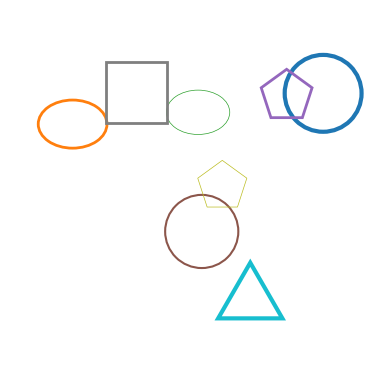[{"shape": "circle", "thickness": 3, "radius": 0.5, "center": [0.839, 0.758]}, {"shape": "oval", "thickness": 2, "radius": 0.45, "center": [0.189, 0.678]}, {"shape": "oval", "thickness": 0.5, "radius": 0.41, "center": [0.514, 0.708]}, {"shape": "pentagon", "thickness": 2, "radius": 0.35, "center": [0.745, 0.751]}, {"shape": "circle", "thickness": 1.5, "radius": 0.48, "center": [0.524, 0.399]}, {"shape": "square", "thickness": 2, "radius": 0.4, "center": [0.355, 0.759]}, {"shape": "pentagon", "thickness": 0.5, "radius": 0.34, "center": [0.577, 0.516]}, {"shape": "triangle", "thickness": 3, "radius": 0.48, "center": [0.65, 0.221]}]